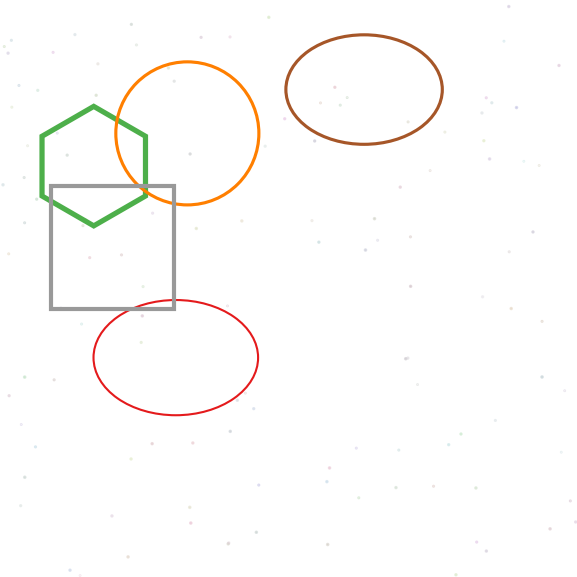[{"shape": "oval", "thickness": 1, "radius": 0.71, "center": [0.304, 0.38]}, {"shape": "hexagon", "thickness": 2.5, "radius": 0.52, "center": [0.162, 0.711]}, {"shape": "circle", "thickness": 1.5, "radius": 0.62, "center": [0.324, 0.768]}, {"shape": "oval", "thickness": 1.5, "radius": 0.68, "center": [0.63, 0.844]}, {"shape": "square", "thickness": 2, "radius": 0.53, "center": [0.195, 0.571]}]